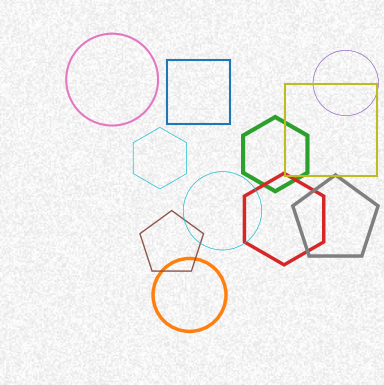[{"shape": "square", "thickness": 1.5, "radius": 0.42, "center": [0.516, 0.761]}, {"shape": "circle", "thickness": 2.5, "radius": 0.47, "center": [0.492, 0.234]}, {"shape": "hexagon", "thickness": 3, "radius": 0.48, "center": [0.715, 0.6]}, {"shape": "hexagon", "thickness": 2.5, "radius": 0.59, "center": [0.738, 0.431]}, {"shape": "circle", "thickness": 0.5, "radius": 0.42, "center": [0.898, 0.784]}, {"shape": "pentagon", "thickness": 1, "radius": 0.43, "center": [0.446, 0.366]}, {"shape": "circle", "thickness": 1.5, "radius": 0.6, "center": [0.291, 0.793]}, {"shape": "pentagon", "thickness": 2.5, "radius": 0.58, "center": [0.871, 0.429]}, {"shape": "square", "thickness": 1.5, "radius": 0.6, "center": [0.859, 0.663]}, {"shape": "hexagon", "thickness": 0.5, "radius": 0.4, "center": [0.415, 0.589]}, {"shape": "circle", "thickness": 0.5, "radius": 0.51, "center": [0.578, 0.452]}]